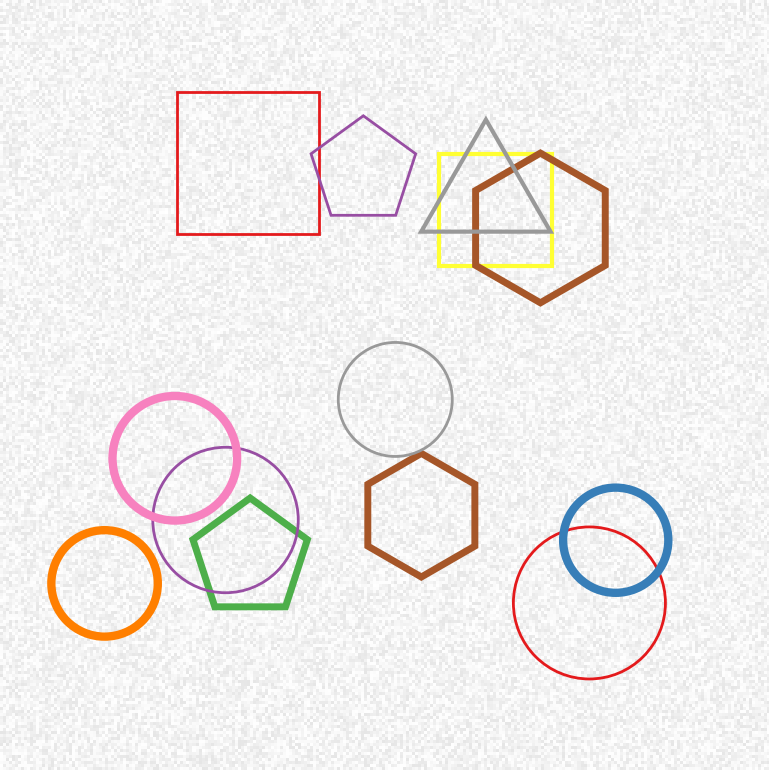[{"shape": "square", "thickness": 1, "radius": 0.46, "center": [0.322, 0.788]}, {"shape": "circle", "thickness": 1, "radius": 0.49, "center": [0.765, 0.217]}, {"shape": "circle", "thickness": 3, "radius": 0.34, "center": [0.8, 0.298]}, {"shape": "pentagon", "thickness": 2.5, "radius": 0.39, "center": [0.325, 0.275]}, {"shape": "circle", "thickness": 1, "radius": 0.47, "center": [0.293, 0.325]}, {"shape": "pentagon", "thickness": 1, "radius": 0.36, "center": [0.472, 0.778]}, {"shape": "circle", "thickness": 3, "radius": 0.35, "center": [0.136, 0.242]}, {"shape": "square", "thickness": 1.5, "radius": 0.37, "center": [0.644, 0.727]}, {"shape": "hexagon", "thickness": 2.5, "radius": 0.49, "center": [0.702, 0.704]}, {"shape": "hexagon", "thickness": 2.5, "radius": 0.4, "center": [0.547, 0.331]}, {"shape": "circle", "thickness": 3, "radius": 0.4, "center": [0.227, 0.405]}, {"shape": "circle", "thickness": 1, "radius": 0.37, "center": [0.513, 0.481]}, {"shape": "triangle", "thickness": 1.5, "radius": 0.48, "center": [0.631, 0.748]}]